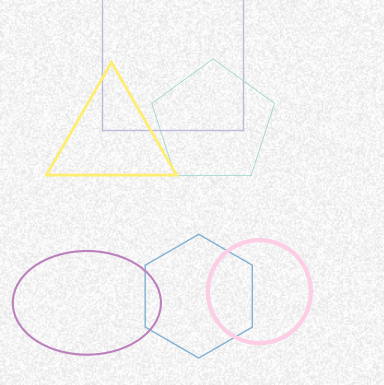[{"shape": "pentagon", "thickness": 0.5, "radius": 0.84, "center": [0.554, 0.679]}, {"shape": "square", "thickness": 1, "radius": 0.91, "center": [0.449, 0.846]}, {"shape": "hexagon", "thickness": 1, "radius": 0.8, "center": [0.516, 0.231]}, {"shape": "circle", "thickness": 3, "radius": 0.67, "center": [0.674, 0.243]}, {"shape": "oval", "thickness": 1.5, "radius": 0.96, "center": [0.226, 0.213]}, {"shape": "triangle", "thickness": 2, "radius": 0.98, "center": [0.29, 0.643]}]